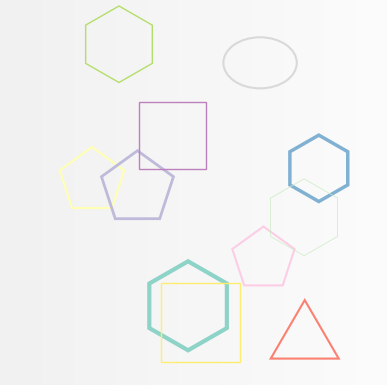[{"shape": "hexagon", "thickness": 3, "radius": 0.58, "center": [0.485, 0.206]}, {"shape": "pentagon", "thickness": 1.5, "radius": 0.44, "center": [0.238, 0.531]}, {"shape": "pentagon", "thickness": 2, "radius": 0.49, "center": [0.355, 0.511]}, {"shape": "triangle", "thickness": 1.5, "radius": 0.51, "center": [0.786, 0.119]}, {"shape": "hexagon", "thickness": 2.5, "radius": 0.43, "center": [0.823, 0.563]}, {"shape": "hexagon", "thickness": 1, "radius": 0.5, "center": [0.307, 0.885]}, {"shape": "pentagon", "thickness": 1.5, "radius": 0.42, "center": [0.68, 0.327]}, {"shape": "oval", "thickness": 1.5, "radius": 0.47, "center": [0.671, 0.837]}, {"shape": "square", "thickness": 1, "radius": 0.43, "center": [0.445, 0.648]}, {"shape": "hexagon", "thickness": 0.5, "radius": 0.5, "center": [0.785, 0.436]}, {"shape": "square", "thickness": 1, "radius": 0.51, "center": [0.516, 0.163]}]